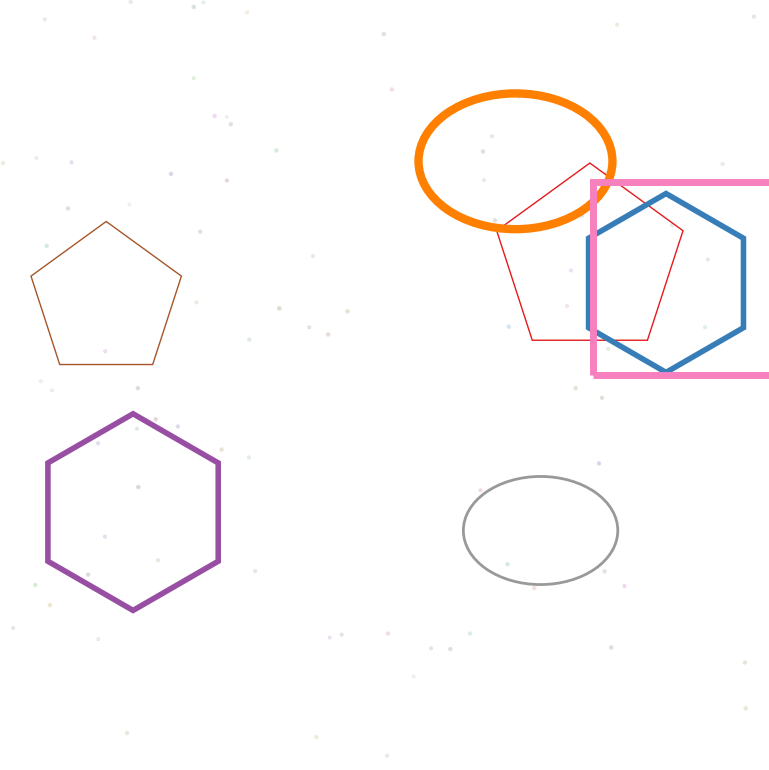[{"shape": "pentagon", "thickness": 0.5, "radius": 0.64, "center": [0.766, 0.661]}, {"shape": "hexagon", "thickness": 2, "radius": 0.58, "center": [0.865, 0.633]}, {"shape": "hexagon", "thickness": 2, "radius": 0.64, "center": [0.173, 0.335]}, {"shape": "oval", "thickness": 3, "radius": 0.63, "center": [0.669, 0.791]}, {"shape": "pentagon", "thickness": 0.5, "radius": 0.51, "center": [0.138, 0.61]}, {"shape": "square", "thickness": 2.5, "radius": 0.63, "center": [0.896, 0.638]}, {"shape": "oval", "thickness": 1, "radius": 0.5, "center": [0.702, 0.311]}]